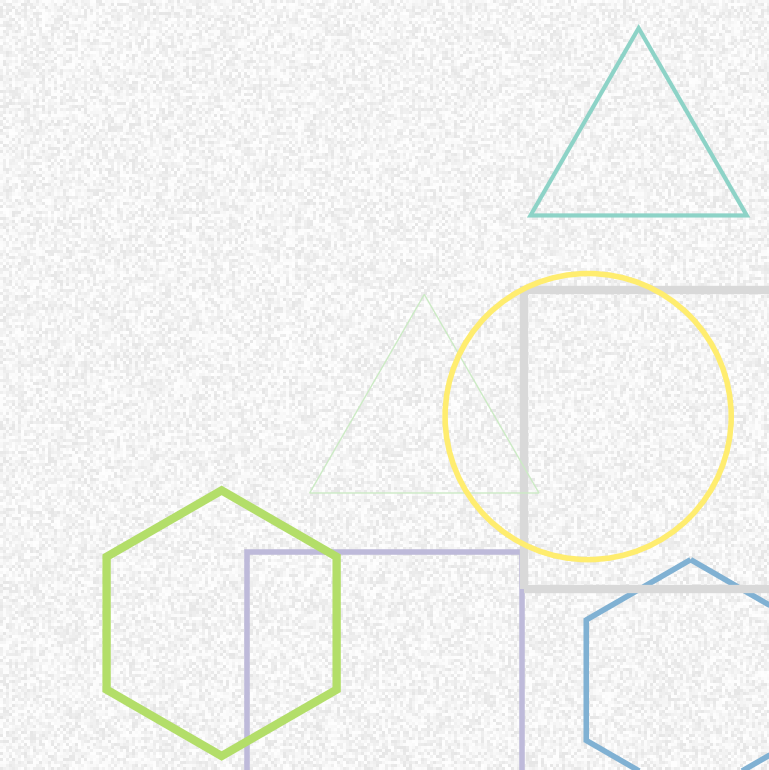[{"shape": "triangle", "thickness": 1.5, "radius": 0.81, "center": [0.829, 0.801]}, {"shape": "square", "thickness": 2, "radius": 0.89, "center": [0.499, 0.104]}, {"shape": "hexagon", "thickness": 2, "radius": 0.78, "center": [0.897, 0.117]}, {"shape": "hexagon", "thickness": 3, "radius": 0.86, "center": [0.288, 0.191]}, {"shape": "square", "thickness": 3, "radius": 0.97, "center": [0.874, 0.429]}, {"shape": "triangle", "thickness": 0.5, "radius": 0.86, "center": [0.551, 0.446]}, {"shape": "circle", "thickness": 2, "radius": 0.93, "center": [0.764, 0.459]}]